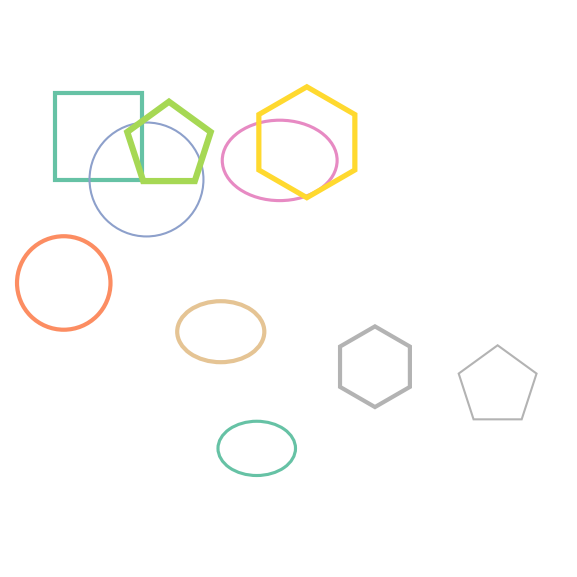[{"shape": "square", "thickness": 2, "radius": 0.38, "center": [0.171, 0.763]}, {"shape": "oval", "thickness": 1.5, "radius": 0.34, "center": [0.445, 0.223]}, {"shape": "circle", "thickness": 2, "radius": 0.4, "center": [0.11, 0.509]}, {"shape": "circle", "thickness": 1, "radius": 0.49, "center": [0.254, 0.688]}, {"shape": "oval", "thickness": 1.5, "radius": 0.5, "center": [0.484, 0.721]}, {"shape": "pentagon", "thickness": 3, "radius": 0.38, "center": [0.293, 0.747]}, {"shape": "hexagon", "thickness": 2.5, "radius": 0.48, "center": [0.531, 0.753]}, {"shape": "oval", "thickness": 2, "radius": 0.38, "center": [0.382, 0.425]}, {"shape": "hexagon", "thickness": 2, "radius": 0.35, "center": [0.649, 0.364]}, {"shape": "pentagon", "thickness": 1, "radius": 0.35, "center": [0.862, 0.33]}]